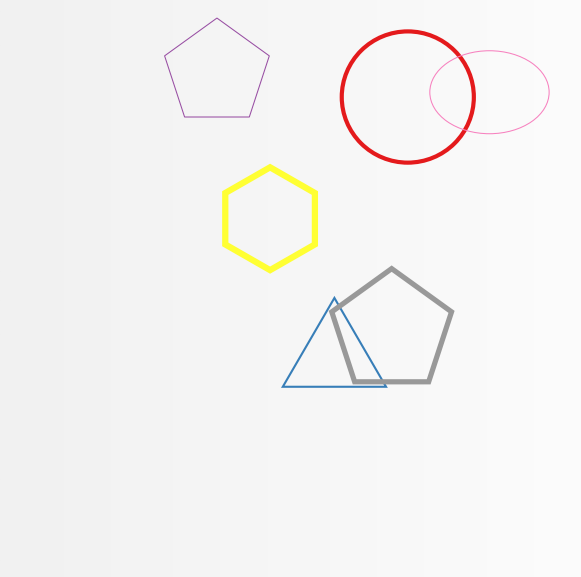[{"shape": "circle", "thickness": 2, "radius": 0.57, "center": [0.702, 0.831]}, {"shape": "triangle", "thickness": 1, "radius": 0.51, "center": [0.575, 0.381]}, {"shape": "pentagon", "thickness": 0.5, "radius": 0.47, "center": [0.373, 0.873]}, {"shape": "hexagon", "thickness": 3, "radius": 0.45, "center": [0.465, 0.62]}, {"shape": "oval", "thickness": 0.5, "radius": 0.51, "center": [0.842, 0.839]}, {"shape": "pentagon", "thickness": 2.5, "radius": 0.54, "center": [0.674, 0.426]}]